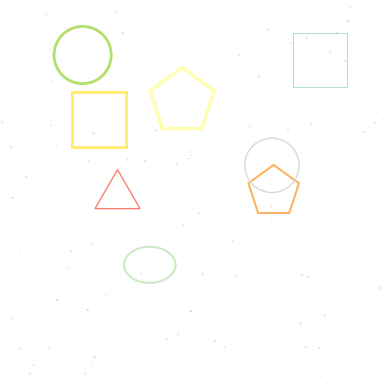[{"shape": "square", "thickness": 0.5, "radius": 0.35, "center": [0.832, 0.844]}, {"shape": "pentagon", "thickness": 2.5, "radius": 0.44, "center": [0.473, 0.737]}, {"shape": "triangle", "thickness": 1, "radius": 0.34, "center": [0.305, 0.492]}, {"shape": "pentagon", "thickness": 1.5, "radius": 0.35, "center": [0.711, 0.503]}, {"shape": "circle", "thickness": 2, "radius": 0.37, "center": [0.215, 0.857]}, {"shape": "circle", "thickness": 1, "radius": 0.35, "center": [0.706, 0.57]}, {"shape": "oval", "thickness": 1.5, "radius": 0.34, "center": [0.389, 0.312]}, {"shape": "square", "thickness": 2, "radius": 0.36, "center": [0.257, 0.69]}]